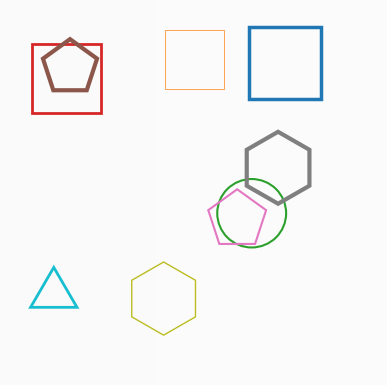[{"shape": "square", "thickness": 2.5, "radius": 0.47, "center": [0.736, 0.836]}, {"shape": "square", "thickness": 0.5, "radius": 0.38, "center": [0.502, 0.845]}, {"shape": "circle", "thickness": 1.5, "radius": 0.44, "center": [0.65, 0.446]}, {"shape": "square", "thickness": 2, "radius": 0.45, "center": [0.171, 0.796]}, {"shape": "pentagon", "thickness": 3, "radius": 0.37, "center": [0.181, 0.825]}, {"shape": "pentagon", "thickness": 1.5, "radius": 0.39, "center": [0.612, 0.43]}, {"shape": "hexagon", "thickness": 3, "radius": 0.47, "center": [0.718, 0.564]}, {"shape": "hexagon", "thickness": 1, "radius": 0.47, "center": [0.422, 0.224]}, {"shape": "triangle", "thickness": 2, "radius": 0.35, "center": [0.139, 0.236]}]